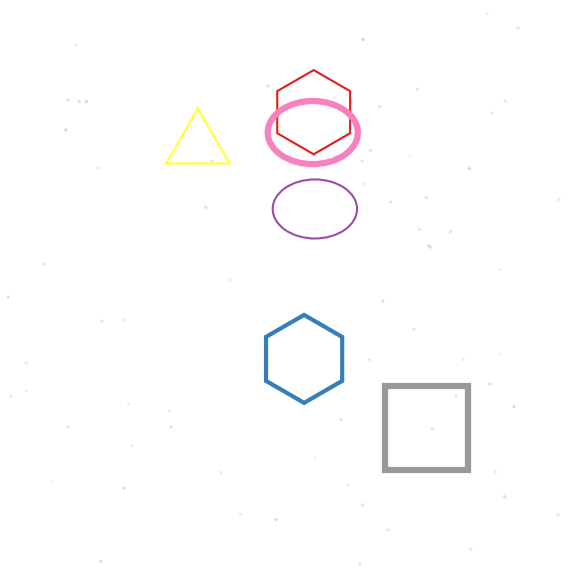[{"shape": "hexagon", "thickness": 1, "radius": 0.36, "center": [0.543, 0.805]}, {"shape": "hexagon", "thickness": 2, "radius": 0.38, "center": [0.527, 0.378]}, {"shape": "oval", "thickness": 1, "radius": 0.37, "center": [0.545, 0.637]}, {"shape": "triangle", "thickness": 1, "radius": 0.32, "center": [0.343, 0.748]}, {"shape": "oval", "thickness": 3, "radius": 0.39, "center": [0.542, 0.77]}, {"shape": "square", "thickness": 3, "radius": 0.36, "center": [0.739, 0.258]}]